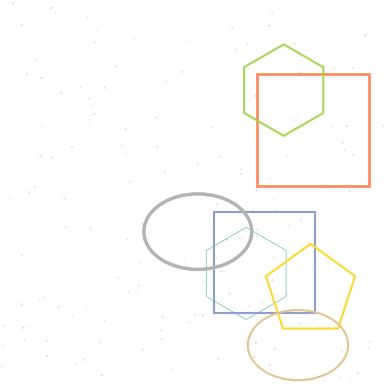[{"shape": "hexagon", "thickness": 0.5, "radius": 0.6, "center": [0.639, 0.29]}, {"shape": "square", "thickness": 2, "radius": 0.73, "center": [0.812, 0.663]}, {"shape": "square", "thickness": 1.5, "radius": 0.66, "center": [0.686, 0.319]}, {"shape": "hexagon", "thickness": 1.5, "radius": 0.59, "center": [0.737, 0.766]}, {"shape": "pentagon", "thickness": 1.5, "radius": 0.61, "center": [0.807, 0.245]}, {"shape": "oval", "thickness": 1.5, "radius": 0.65, "center": [0.774, 0.104]}, {"shape": "oval", "thickness": 2.5, "radius": 0.7, "center": [0.514, 0.398]}]